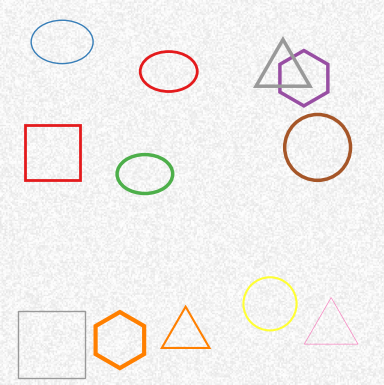[{"shape": "oval", "thickness": 2, "radius": 0.37, "center": [0.438, 0.814]}, {"shape": "square", "thickness": 2, "radius": 0.36, "center": [0.136, 0.603]}, {"shape": "oval", "thickness": 1, "radius": 0.4, "center": [0.161, 0.891]}, {"shape": "oval", "thickness": 2.5, "radius": 0.36, "center": [0.376, 0.548]}, {"shape": "hexagon", "thickness": 2.5, "radius": 0.36, "center": [0.789, 0.797]}, {"shape": "hexagon", "thickness": 3, "radius": 0.36, "center": [0.311, 0.117]}, {"shape": "triangle", "thickness": 1.5, "radius": 0.36, "center": [0.482, 0.132]}, {"shape": "circle", "thickness": 1.5, "radius": 0.35, "center": [0.701, 0.211]}, {"shape": "circle", "thickness": 2.5, "radius": 0.43, "center": [0.825, 0.617]}, {"shape": "triangle", "thickness": 0.5, "radius": 0.4, "center": [0.86, 0.146]}, {"shape": "triangle", "thickness": 2.5, "radius": 0.4, "center": [0.735, 0.817]}, {"shape": "square", "thickness": 1, "radius": 0.44, "center": [0.134, 0.105]}]